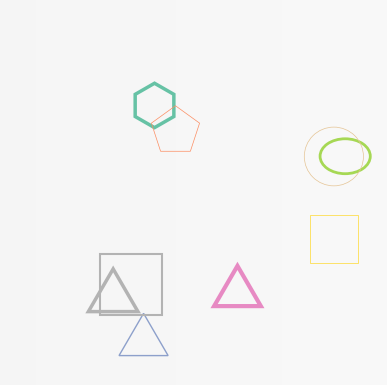[{"shape": "hexagon", "thickness": 2.5, "radius": 0.29, "center": [0.399, 0.726]}, {"shape": "pentagon", "thickness": 0.5, "radius": 0.33, "center": [0.453, 0.66]}, {"shape": "triangle", "thickness": 1, "radius": 0.37, "center": [0.37, 0.113]}, {"shape": "triangle", "thickness": 3, "radius": 0.35, "center": [0.613, 0.24]}, {"shape": "oval", "thickness": 2, "radius": 0.32, "center": [0.891, 0.594]}, {"shape": "square", "thickness": 0.5, "radius": 0.31, "center": [0.862, 0.378]}, {"shape": "circle", "thickness": 0.5, "radius": 0.38, "center": [0.862, 0.594]}, {"shape": "square", "thickness": 1.5, "radius": 0.4, "center": [0.338, 0.261]}, {"shape": "triangle", "thickness": 2.5, "radius": 0.37, "center": [0.292, 0.228]}]